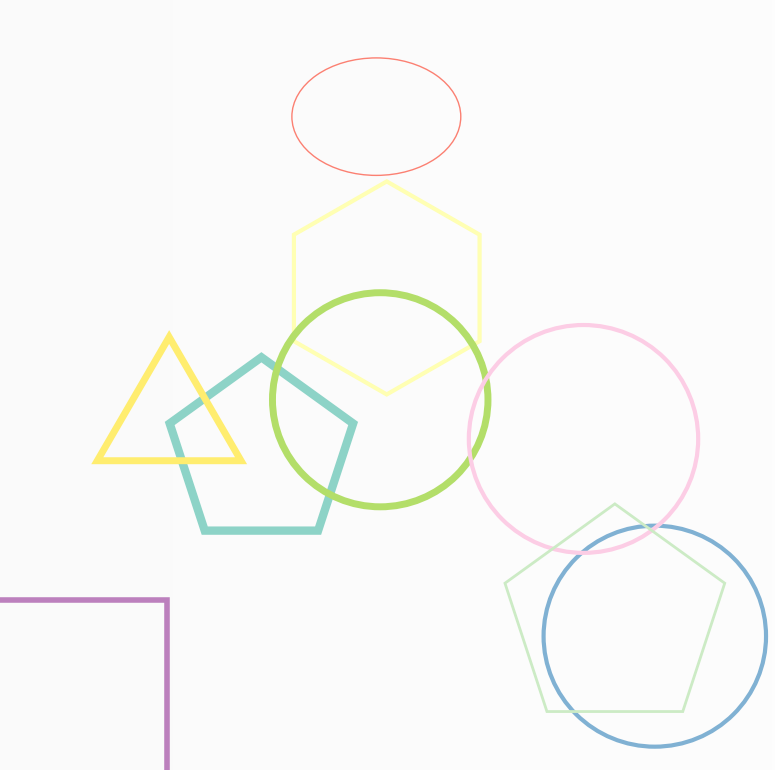[{"shape": "pentagon", "thickness": 3, "radius": 0.62, "center": [0.337, 0.412]}, {"shape": "hexagon", "thickness": 1.5, "radius": 0.69, "center": [0.499, 0.626]}, {"shape": "oval", "thickness": 0.5, "radius": 0.54, "center": [0.486, 0.849]}, {"shape": "circle", "thickness": 1.5, "radius": 0.72, "center": [0.845, 0.174]}, {"shape": "circle", "thickness": 2.5, "radius": 0.7, "center": [0.491, 0.481]}, {"shape": "circle", "thickness": 1.5, "radius": 0.74, "center": [0.753, 0.43]}, {"shape": "square", "thickness": 2, "radius": 0.57, "center": [0.101, 0.107]}, {"shape": "pentagon", "thickness": 1, "radius": 0.75, "center": [0.793, 0.197]}, {"shape": "triangle", "thickness": 2.5, "radius": 0.54, "center": [0.218, 0.455]}]